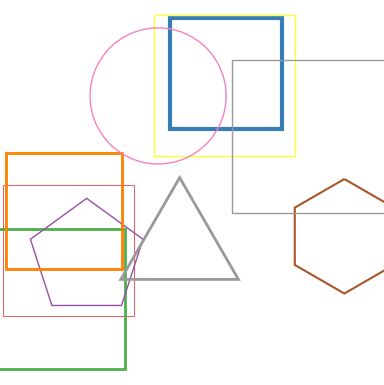[{"shape": "square", "thickness": 0.5, "radius": 0.85, "center": [0.178, 0.349]}, {"shape": "square", "thickness": 3, "radius": 0.73, "center": [0.588, 0.809]}, {"shape": "square", "thickness": 2, "radius": 0.91, "center": [0.143, 0.223]}, {"shape": "pentagon", "thickness": 1, "radius": 0.77, "center": [0.225, 0.331]}, {"shape": "square", "thickness": 2, "radius": 0.75, "center": [0.167, 0.452]}, {"shape": "square", "thickness": 1, "radius": 0.91, "center": [0.583, 0.778]}, {"shape": "hexagon", "thickness": 1.5, "radius": 0.74, "center": [0.894, 0.386]}, {"shape": "circle", "thickness": 1, "radius": 0.88, "center": [0.411, 0.751]}, {"shape": "triangle", "thickness": 2, "radius": 0.88, "center": [0.467, 0.362]}, {"shape": "square", "thickness": 1, "radius": 1.0, "center": [0.802, 0.646]}]